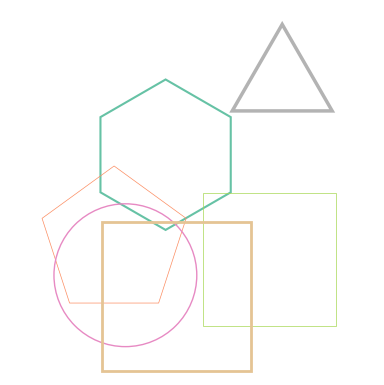[{"shape": "hexagon", "thickness": 1.5, "radius": 0.98, "center": [0.43, 0.598]}, {"shape": "pentagon", "thickness": 0.5, "radius": 0.98, "center": [0.296, 0.372]}, {"shape": "circle", "thickness": 1, "radius": 0.93, "center": [0.326, 0.285]}, {"shape": "square", "thickness": 0.5, "radius": 0.86, "center": [0.699, 0.327]}, {"shape": "square", "thickness": 2, "radius": 0.97, "center": [0.459, 0.229]}, {"shape": "triangle", "thickness": 2.5, "radius": 0.75, "center": [0.733, 0.787]}]